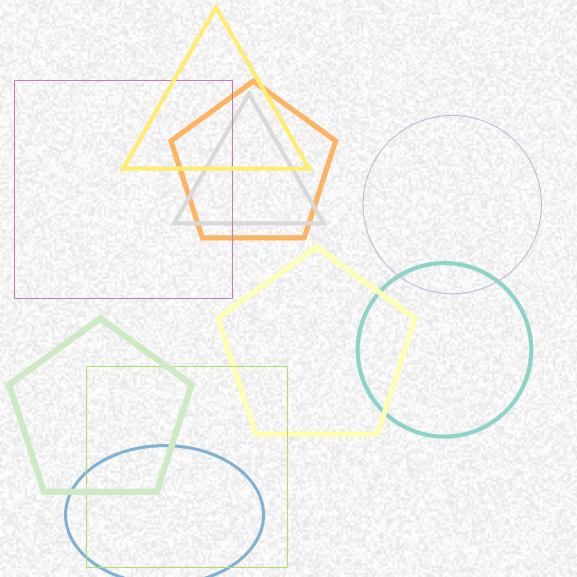[{"shape": "circle", "thickness": 2, "radius": 0.75, "center": [0.77, 0.393]}, {"shape": "pentagon", "thickness": 2.5, "radius": 0.9, "center": [0.548, 0.392]}, {"shape": "circle", "thickness": 0.5, "radius": 0.77, "center": [0.783, 0.645]}, {"shape": "oval", "thickness": 1.5, "radius": 0.86, "center": [0.285, 0.108]}, {"shape": "pentagon", "thickness": 2.5, "radius": 0.75, "center": [0.439, 0.709]}, {"shape": "square", "thickness": 0.5, "radius": 0.87, "center": [0.323, 0.192]}, {"shape": "triangle", "thickness": 2, "radius": 0.75, "center": [0.431, 0.687]}, {"shape": "square", "thickness": 0.5, "radius": 0.94, "center": [0.213, 0.672]}, {"shape": "pentagon", "thickness": 3, "radius": 0.83, "center": [0.174, 0.282]}, {"shape": "triangle", "thickness": 2, "radius": 0.93, "center": [0.374, 0.8]}]